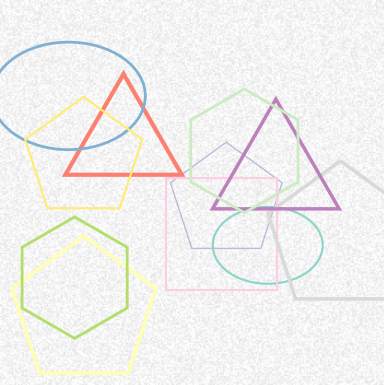[{"shape": "oval", "thickness": 1.5, "radius": 0.71, "center": [0.695, 0.363]}, {"shape": "pentagon", "thickness": 2.5, "radius": 0.98, "center": [0.218, 0.19]}, {"shape": "pentagon", "thickness": 1, "radius": 0.76, "center": [0.588, 0.478]}, {"shape": "triangle", "thickness": 3, "radius": 0.87, "center": [0.321, 0.633]}, {"shape": "oval", "thickness": 2, "radius": 1.0, "center": [0.178, 0.751]}, {"shape": "hexagon", "thickness": 2, "radius": 0.79, "center": [0.194, 0.279]}, {"shape": "square", "thickness": 1.5, "radius": 0.73, "center": [0.575, 0.392]}, {"shape": "pentagon", "thickness": 2.5, "radius": 0.99, "center": [0.884, 0.384]}, {"shape": "triangle", "thickness": 2.5, "radius": 0.95, "center": [0.717, 0.552]}, {"shape": "hexagon", "thickness": 2, "radius": 0.8, "center": [0.635, 0.608]}, {"shape": "pentagon", "thickness": 1.5, "radius": 0.8, "center": [0.217, 0.588]}]